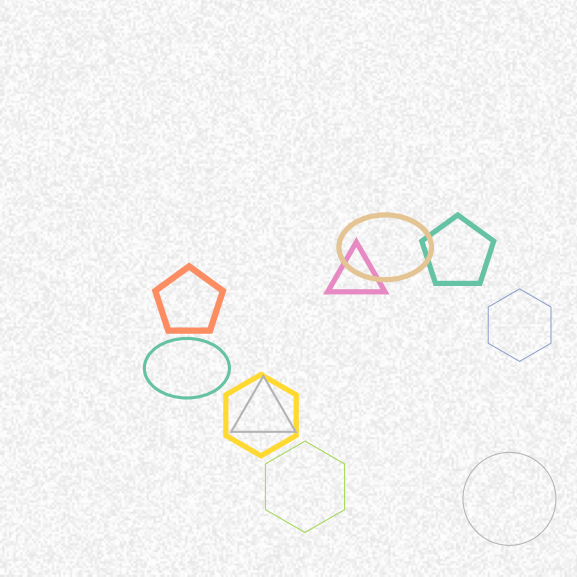[{"shape": "oval", "thickness": 1.5, "radius": 0.37, "center": [0.324, 0.362]}, {"shape": "pentagon", "thickness": 2.5, "radius": 0.33, "center": [0.793, 0.561]}, {"shape": "pentagon", "thickness": 3, "radius": 0.31, "center": [0.327, 0.476]}, {"shape": "hexagon", "thickness": 0.5, "radius": 0.31, "center": [0.9, 0.436]}, {"shape": "triangle", "thickness": 2.5, "radius": 0.29, "center": [0.617, 0.523]}, {"shape": "hexagon", "thickness": 0.5, "radius": 0.4, "center": [0.528, 0.156]}, {"shape": "hexagon", "thickness": 2.5, "radius": 0.35, "center": [0.452, 0.28]}, {"shape": "oval", "thickness": 2.5, "radius": 0.4, "center": [0.667, 0.571]}, {"shape": "circle", "thickness": 0.5, "radius": 0.4, "center": [0.882, 0.135]}, {"shape": "triangle", "thickness": 1, "radius": 0.32, "center": [0.456, 0.284]}]